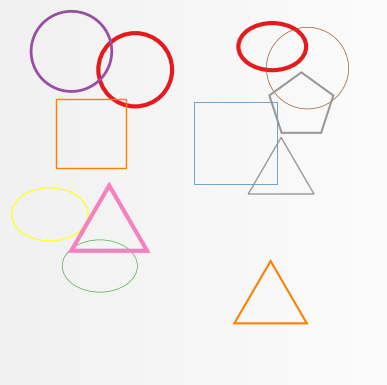[{"shape": "circle", "thickness": 3, "radius": 0.48, "center": [0.349, 0.819]}, {"shape": "oval", "thickness": 3, "radius": 0.44, "center": [0.703, 0.879]}, {"shape": "square", "thickness": 0.5, "radius": 0.53, "center": [0.608, 0.629]}, {"shape": "oval", "thickness": 0.5, "radius": 0.49, "center": [0.258, 0.309]}, {"shape": "circle", "thickness": 2, "radius": 0.52, "center": [0.184, 0.867]}, {"shape": "triangle", "thickness": 1.5, "radius": 0.54, "center": [0.698, 0.214]}, {"shape": "square", "thickness": 1, "radius": 0.45, "center": [0.234, 0.653]}, {"shape": "oval", "thickness": 1, "radius": 0.49, "center": [0.129, 0.443]}, {"shape": "circle", "thickness": 0.5, "radius": 0.53, "center": [0.794, 0.823]}, {"shape": "triangle", "thickness": 3, "radius": 0.56, "center": [0.282, 0.405]}, {"shape": "pentagon", "thickness": 1.5, "radius": 0.43, "center": [0.778, 0.725]}, {"shape": "triangle", "thickness": 1, "radius": 0.49, "center": [0.725, 0.545]}]